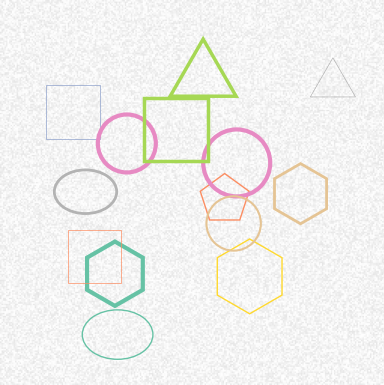[{"shape": "oval", "thickness": 1, "radius": 0.46, "center": [0.305, 0.131]}, {"shape": "hexagon", "thickness": 3, "radius": 0.42, "center": [0.299, 0.289]}, {"shape": "square", "thickness": 0.5, "radius": 0.35, "center": [0.246, 0.334]}, {"shape": "pentagon", "thickness": 1, "radius": 0.33, "center": [0.584, 0.483]}, {"shape": "square", "thickness": 0.5, "radius": 0.35, "center": [0.189, 0.71]}, {"shape": "circle", "thickness": 3, "radius": 0.38, "center": [0.329, 0.627]}, {"shape": "circle", "thickness": 3, "radius": 0.44, "center": [0.615, 0.577]}, {"shape": "triangle", "thickness": 2.5, "radius": 0.49, "center": [0.528, 0.8]}, {"shape": "square", "thickness": 2.5, "radius": 0.41, "center": [0.457, 0.664]}, {"shape": "hexagon", "thickness": 1, "radius": 0.49, "center": [0.648, 0.282]}, {"shape": "circle", "thickness": 1.5, "radius": 0.35, "center": [0.607, 0.42]}, {"shape": "hexagon", "thickness": 2, "radius": 0.39, "center": [0.781, 0.497]}, {"shape": "oval", "thickness": 2, "radius": 0.4, "center": [0.222, 0.502]}, {"shape": "triangle", "thickness": 0.5, "radius": 0.34, "center": [0.865, 0.782]}]